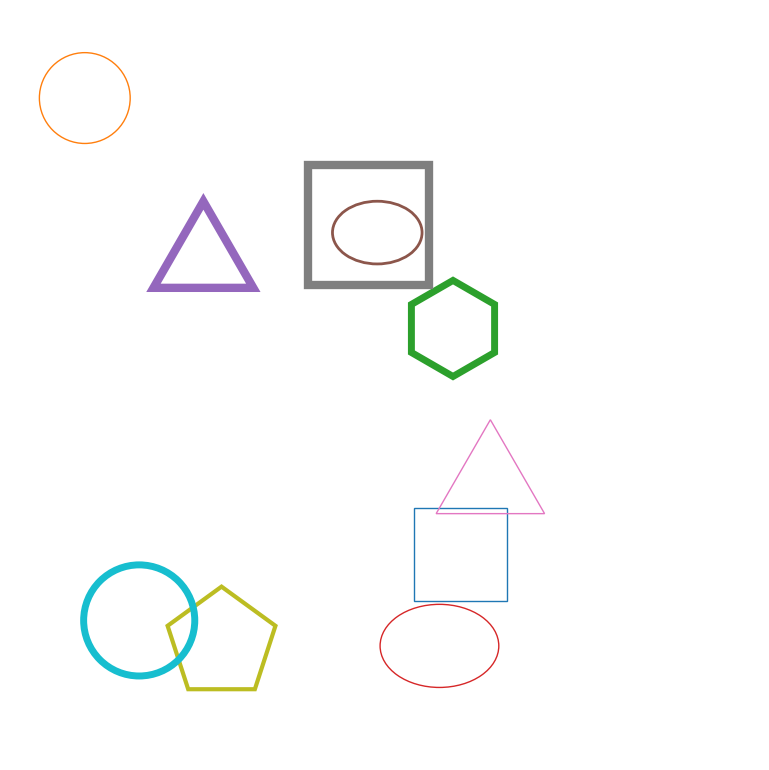[{"shape": "square", "thickness": 0.5, "radius": 0.3, "center": [0.599, 0.28]}, {"shape": "circle", "thickness": 0.5, "radius": 0.29, "center": [0.11, 0.873]}, {"shape": "hexagon", "thickness": 2.5, "radius": 0.31, "center": [0.588, 0.573]}, {"shape": "oval", "thickness": 0.5, "radius": 0.39, "center": [0.571, 0.161]}, {"shape": "triangle", "thickness": 3, "radius": 0.37, "center": [0.264, 0.664]}, {"shape": "oval", "thickness": 1, "radius": 0.29, "center": [0.49, 0.698]}, {"shape": "triangle", "thickness": 0.5, "radius": 0.41, "center": [0.637, 0.374]}, {"shape": "square", "thickness": 3, "radius": 0.39, "center": [0.479, 0.708]}, {"shape": "pentagon", "thickness": 1.5, "radius": 0.37, "center": [0.288, 0.164]}, {"shape": "circle", "thickness": 2.5, "radius": 0.36, "center": [0.181, 0.194]}]